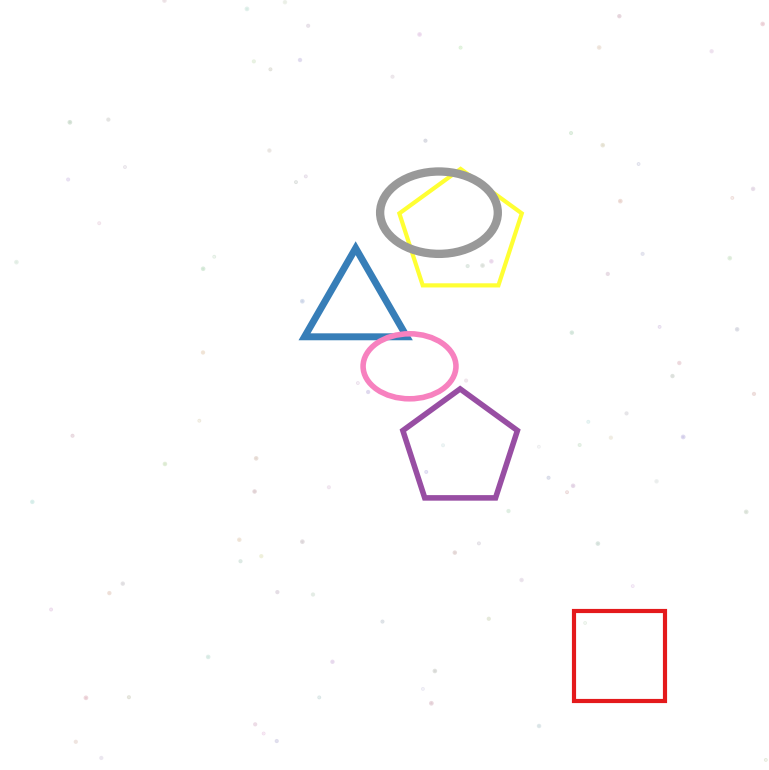[{"shape": "square", "thickness": 1.5, "radius": 0.29, "center": [0.805, 0.148]}, {"shape": "triangle", "thickness": 2.5, "radius": 0.38, "center": [0.462, 0.601]}, {"shape": "pentagon", "thickness": 2, "radius": 0.39, "center": [0.598, 0.417]}, {"shape": "pentagon", "thickness": 1.5, "radius": 0.42, "center": [0.598, 0.697]}, {"shape": "oval", "thickness": 2, "radius": 0.3, "center": [0.532, 0.524]}, {"shape": "oval", "thickness": 3, "radius": 0.38, "center": [0.57, 0.724]}]